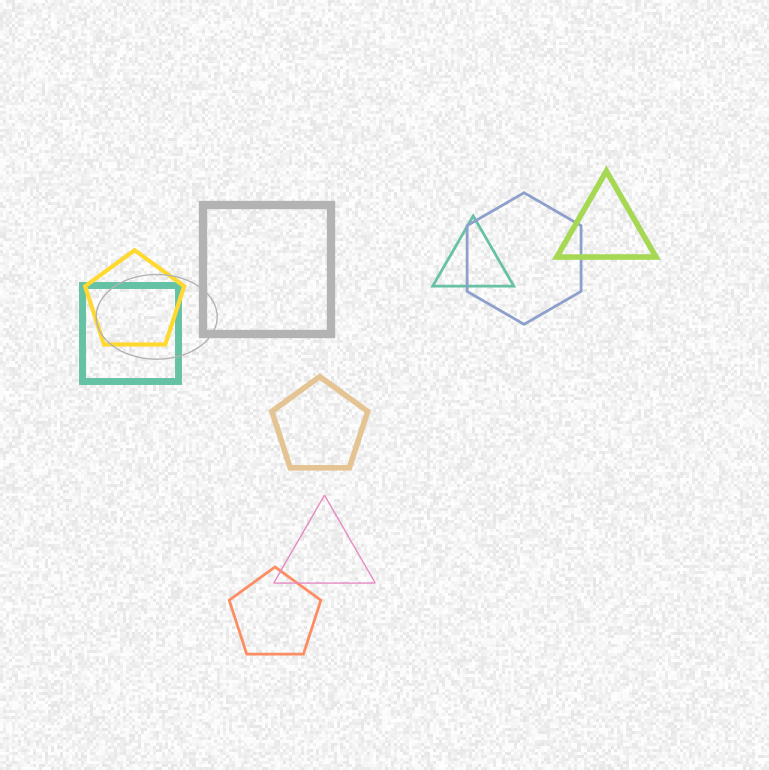[{"shape": "square", "thickness": 2.5, "radius": 0.31, "center": [0.169, 0.567]}, {"shape": "triangle", "thickness": 1, "radius": 0.3, "center": [0.615, 0.659]}, {"shape": "pentagon", "thickness": 1, "radius": 0.31, "center": [0.357, 0.201]}, {"shape": "hexagon", "thickness": 1, "radius": 0.43, "center": [0.681, 0.664]}, {"shape": "triangle", "thickness": 0.5, "radius": 0.38, "center": [0.421, 0.281]}, {"shape": "triangle", "thickness": 2, "radius": 0.37, "center": [0.788, 0.703]}, {"shape": "pentagon", "thickness": 1.5, "radius": 0.34, "center": [0.175, 0.607]}, {"shape": "pentagon", "thickness": 2, "radius": 0.33, "center": [0.415, 0.445]}, {"shape": "oval", "thickness": 0.5, "radius": 0.39, "center": [0.204, 0.589]}, {"shape": "square", "thickness": 3, "radius": 0.42, "center": [0.347, 0.65]}]